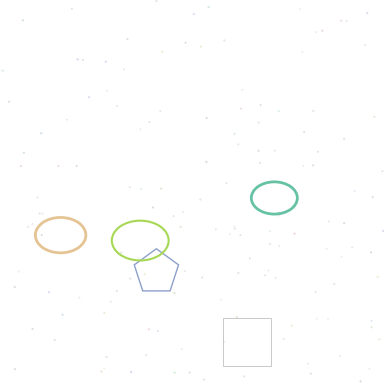[{"shape": "oval", "thickness": 2, "radius": 0.3, "center": [0.713, 0.486]}, {"shape": "pentagon", "thickness": 1, "radius": 0.3, "center": [0.406, 0.293]}, {"shape": "oval", "thickness": 1.5, "radius": 0.37, "center": [0.364, 0.375]}, {"shape": "oval", "thickness": 2, "radius": 0.33, "center": [0.157, 0.389]}, {"shape": "square", "thickness": 0.5, "radius": 0.31, "center": [0.641, 0.112]}]